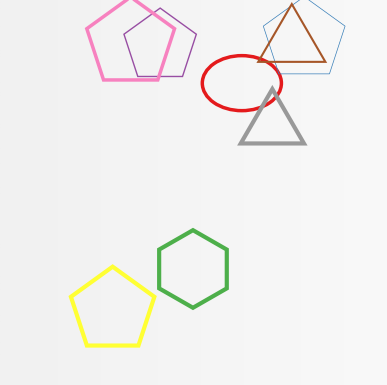[{"shape": "oval", "thickness": 2.5, "radius": 0.51, "center": [0.624, 0.784]}, {"shape": "pentagon", "thickness": 0.5, "radius": 0.55, "center": [0.785, 0.898]}, {"shape": "hexagon", "thickness": 3, "radius": 0.5, "center": [0.498, 0.301]}, {"shape": "pentagon", "thickness": 1, "radius": 0.49, "center": [0.413, 0.881]}, {"shape": "pentagon", "thickness": 3, "radius": 0.57, "center": [0.291, 0.194]}, {"shape": "triangle", "thickness": 1.5, "radius": 0.5, "center": [0.753, 0.889]}, {"shape": "pentagon", "thickness": 2.5, "radius": 0.6, "center": [0.337, 0.889]}, {"shape": "triangle", "thickness": 3, "radius": 0.47, "center": [0.703, 0.674]}]